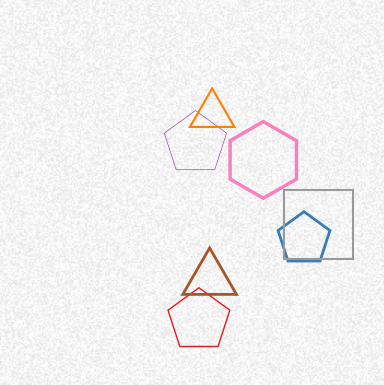[{"shape": "pentagon", "thickness": 1, "radius": 0.42, "center": [0.517, 0.168]}, {"shape": "pentagon", "thickness": 2, "radius": 0.35, "center": [0.79, 0.379]}, {"shape": "pentagon", "thickness": 0.5, "radius": 0.43, "center": [0.508, 0.628]}, {"shape": "triangle", "thickness": 1.5, "radius": 0.33, "center": [0.551, 0.704]}, {"shape": "triangle", "thickness": 2, "radius": 0.4, "center": [0.545, 0.276]}, {"shape": "hexagon", "thickness": 2.5, "radius": 0.5, "center": [0.684, 0.585]}, {"shape": "square", "thickness": 1.5, "radius": 0.45, "center": [0.828, 0.418]}]